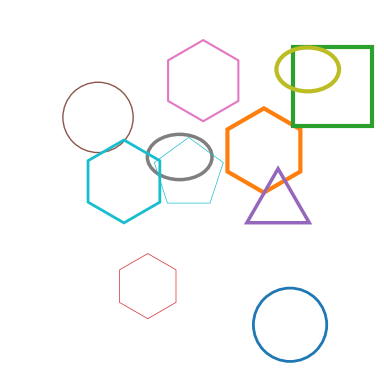[{"shape": "circle", "thickness": 2, "radius": 0.48, "center": [0.753, 0.156]}, {"shape": "hexagon", "thickness": 3, "radius": 0.55, "center": [0.685, 0.609]}, {"shape": "square", "thickness": 3, "radius": 0.51, "center": [0.865, 0.776]}, {"shape": "hexagon", "thickness": 0.5, "radius": 0.42, "center": [0.384, 0.257]}, {"shape": "triangle", "thickness": 2.5, "radius": 0.47, "center": [0.722, 0.468]}, {"shape": "circle", "thickness": 1, "radius": 0.46, "center": [0.255, 0.695]}, {"shape": "hexagon", "thickness": 1.5, "radius": 0.53, "center": [0.528, 0.79]}, {"shape": "oval", "thickness": 2.5, "radius": 0.42, "center": [0.467, 0.592]}, {"shape": "oval", "thickness": 3, "radius": 0.41, "center": [0.799, 0.82]}, {"shape": "pentagon", "thickness": 0.5, "radius": 0.47, "center": [0.49, 0.549]}, {"shape": "hexagon", "thickness": 2, "radius": 0.54, "center": [0.322, 0.529]}]